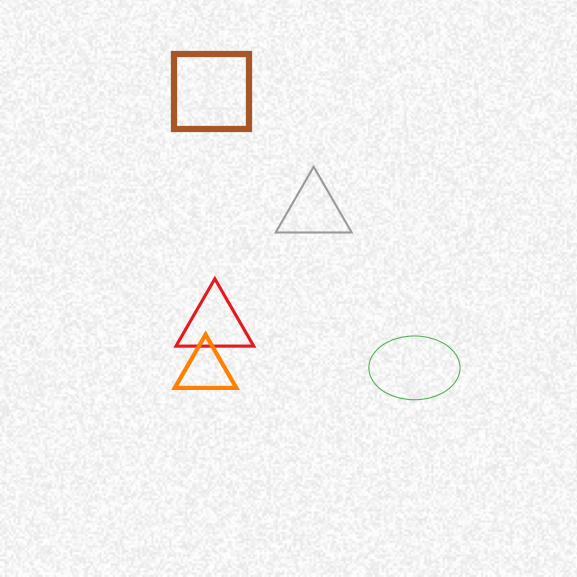[{"shape": "triangle", "thickness": 1.5, "radius": 0.39, "center": [0.372, 0.439]}, {"shape": "oval", "thickness": 0.5, "radius": 0.39, "center": [0.718, 0.362]}, {"shape": "triangle", "thickness": 2, "radius": 0.31, "center": [0.356, 0.358]}, {"shape": "square", "thickness": 3, "radius": 0.32, "center": [0.365, 0.841]}, {"shape": "triangle", "thickness": 1, "radius": 0.38, "center": [0.543, 0.635]}]